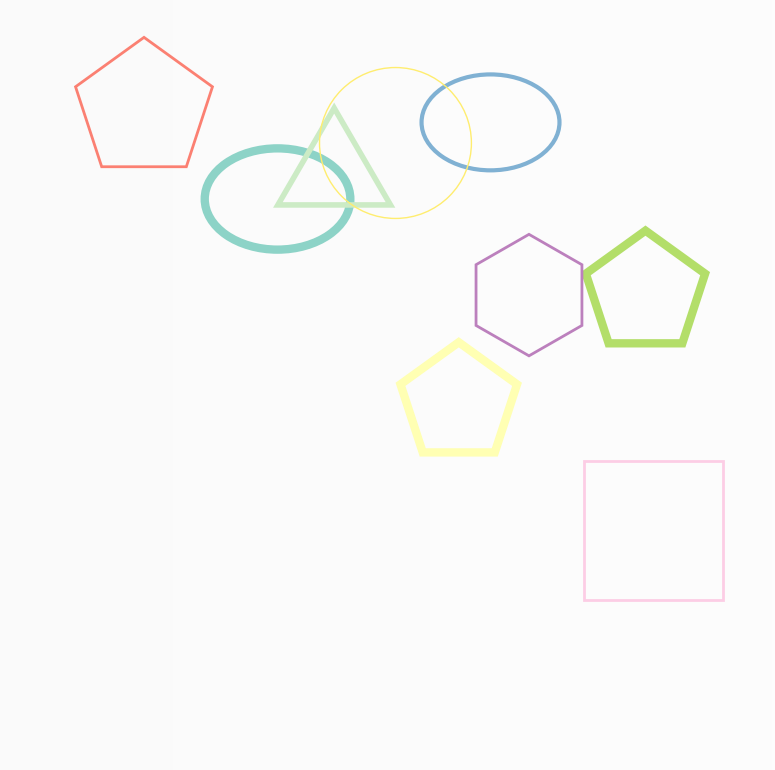[{"shape": "oval", "thickness": 3, "radius": 0.47, "center": [0.358, 0.742]}, {"shape": "pentagon", "thickness": 3, "radius": 0.4, "center": [0.592, 0.476]}, {"shape": "pentagon", "thickness": 1, "radius": 0.46, "center": [0.186, 0.859]}, {"shape": "oval", "thickness": 1.5, "radius": 0.44, "center": [0.633, 0.841]}, {"shape": "pentagon", "thickness": 3, "radius": 0.4, "center": [0.833, 0.62]}, {"shape": "square", "thickness": 1, "radius": 0.45, "center": [0.843, 0.311]}, {"shape": "hexagon", "thickness": 1, "radius": 0.39, "center": [0.683, 0.617]}, {"shape": "triangle", "thickness": 2, "radius": 0.42, "center": [0.431, 0.776]}, {"shape": "circle", "thickness": 0.5, "radius": 0.49, "center": [0.51, 0.814]}]